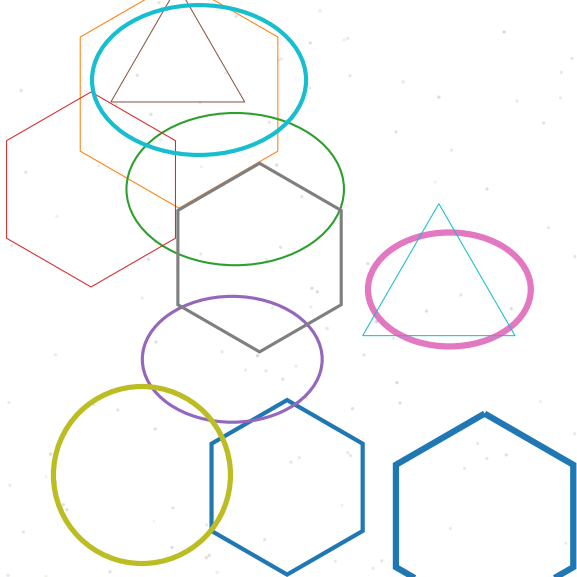[{"shape": "hexagon", "thickness": 2, "radius": 0.76, "center": [0.497, 0.155]}, {"shape": "hexagon", "thickness": 3, "radius": 0.89, "center": [0.839, 0.106]}, {"shape": "hexagon", "thickness": 0.5, "radius": 0.99, "center": [0.31, 0.836]}, {"shape": "oval", "thickness": 1, "radius": 0.94, "center": [0.407, 0.672]}, {"shape": "hexagon", "thickness": 0.5, "radius": 0.84, "center": [0.158, 0.671]}, {"shape": "oval", "thickness": 1.5, "radius": 0.78, "center": [0.402, 0.377]}, {"shape": "triangle", "thickness": 0.5, "radius": 0.67, "center": [0.308, 0.889]}, {"shape": "oval", "thickness": 3, "radius": 0.7, "center": [0.778, 0.498]}, {"shape": "hexagon", "thickness": 1.5, "radius": 0.82, "center": [0.449, 0.553]}, {"shape": "circle", "thickness": 2.5, "radius": 0.77, "center": [0.246, 0.177]}, {"shape": "triangle", "thickness": 0.5, "radius": 0.76, "center": [0.76, 0.494]}, {"shape": "oval", "thickness": 2, "radius": 0.93, "center": [0.345, 0.861]}]